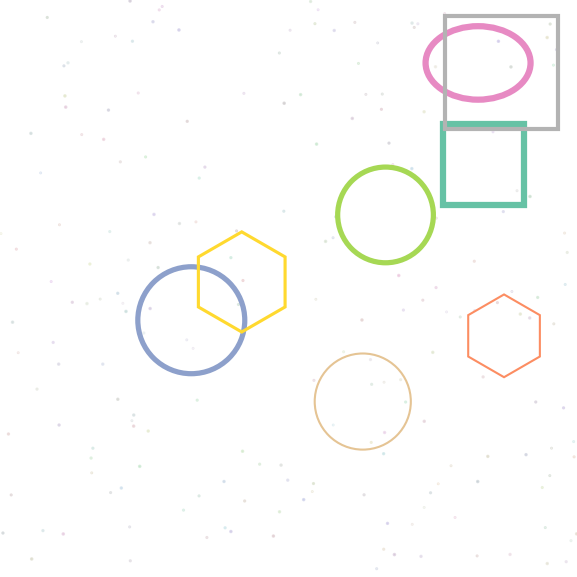[{"shape": "square", "thickness": 3, "radius": 0.35, "center": [0.837, 0.715]}, {"shape": "hexagon", "thickness": 1, "radius": 0.36, "center": [0.873, 0.418]}, {"shape": "circle", "thickness": 2.5, "radius": 0.46, "center": [0.331, 0.445]}, {"shape": "oval", "thickness": 3, "radius": 0.45, "center": [0.828, 0.89]}, {"shape": "circle", "thickness": 2.5, "radius": 0.41, "center": [0.668, 0.627]}, {"shape": "hexagon", "thickness": 1.5, "radius": 0.43, "center": [0.419, 0.511]}, {"shape": "circle", "thickness": 1, "radius": 0.42, "center": [0.628, 0.304]}, {"shape": "square", "thickness": 2, "radius": 0.49, "center": [0.868, 0.874]}]